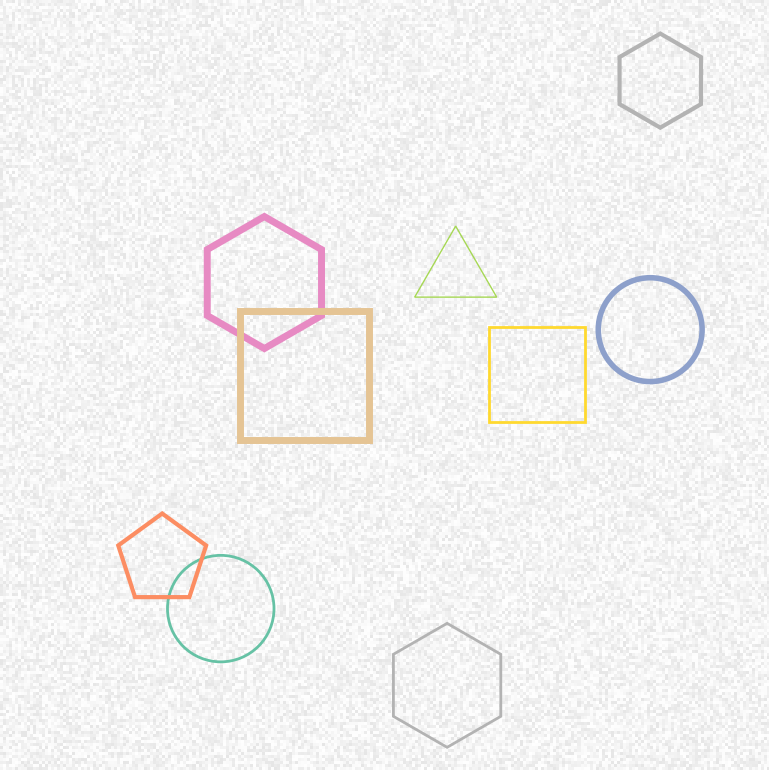[{"shape": "circle", "thickness": 1, "radius": 0.35, "center": [0.287, 0.21]}, {"shape": "pentagon", "thickness": 1.5, "radius": 0.3, "center": [0.211, 0.273]}, {"shape": "circle", "thickness": 2, "radius": 0.34, "center": [0.844, 0.572]}, {"shape": "hexagon", "thickness": 2.5, "radius": 0.43, "center": [0.343, 0.633]}, {"shape": "triangle", "thickness": 0.5, "radius": 0.31, "center": [0.592, 0.645]}, {"shape": "square", "thickness": 1, "radius": 0.31, "center": [0.697, 0.514]}, {"shape": "square", "thickness": 2.5, "radius": 0.42, "center": [0.396, 0.513]}, {"shape": "hexagon", "thickness": 1, "radius": 0.4, "center": [0.581, 0.11]}, {"shape": "hexagon", "thickness": 1.5, "radius": 0.31, "center": [0.858, 0.895]}]